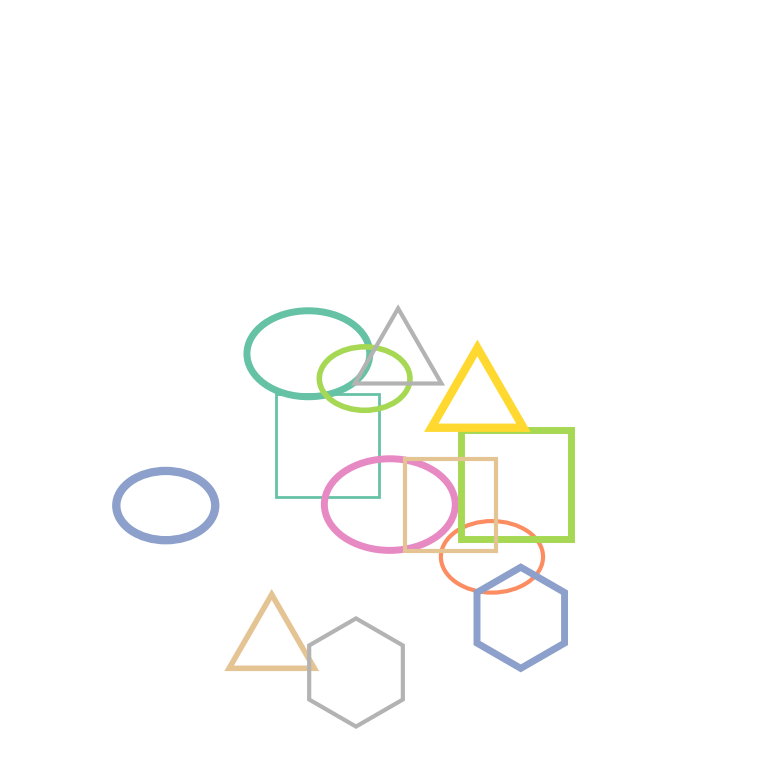[{"shape": "oval", "thickness": 2.5, "radius": 0.4, "center": [0.4, 0.541]}, {"shape": "square", "thickness": 1, "radius": 0.34, "center": [0.425, 0.421]}, {"shape": "oval", "thickness": 1.5, "radius": 0.33, "center": [0.639, 0.277]}, {"shape": "oval", "thickness": 3, "radius": 0.32, "center": [0.215, 0.343]}, {"shape": "hexagon", "thickness": 2.5, "radius": 0.33, "center": [0.676, 0.198]}, {"shape": "oval", "thickness": 2.5, "radius": 0.43, "center": [0.506, 0.345]}, {"shape": "oval", "thickness": 2, "radius": 0.29, "center": [0.474, 0.508]}, {"shape": "square", "thickness": 2.5, "radius": 0.36, "center": [0.67, 0.371]}, {"shape": "triangle", "thickness": 3, "radius": 0.35, "center": [0.62, 0.479]}, {"shape": "square", "thickness": 1.5, "radius": 0.3, "center": [0.585, 0.345]}, {"shape": "triangle", "thickness": 2, "radius": 0.32, "center": [0.353, 0.164]}, {"shape": "triangle", "thickness": 1.5, "radius": 0.32, "center": [0.517, 0.534]}, {"shape": "hexagon", "thickness": 1.5, "radius": 0.35, "center": [0.462, 0.127]}]